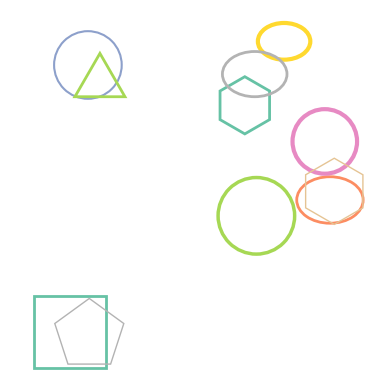[{"shape": "square", "thickness": 2, "radius": 0.47, "center": [0.182, 0.138]}, {"shape": "hexagon", "thickness": 2, "radius": 0.37, "center": [0.636, 0.726]}, {"shape": "oval", "thickness": 2, "radius": 0.43, "center": [0.857, 0.481]}, {"shape": "circle", "thickness": 1.5, "radius": 0.44, "center": [0.228, 0.831]}, {"shape": "circle", "thickness": 3, "radius": 0.42, "center": [0.844, 0.633]}, {"shape": "triangle", "thickness": 2, "radius": 0.38, "center": [0.26, 0.786]}, {"shape": "circle", "thickness": 2.5, "radius": 0.5, "center": [0.666, 0.439]}, {"shape": "oval", "thickness": 3, "radius": 0.34, "center": [0.738, 0.893]}, {"shape": "hexagon", "thickness": 1, "radius": 0.43, "center": [0.868, 0.503]}, {"shape": "pentagon", "thickness": 1, "radius": 0.47, "center": [0.232, 0.131]}, {"shape": "oval", "thickness": 2, "radius": 0.42, "center": [0.662, 0.808]}]